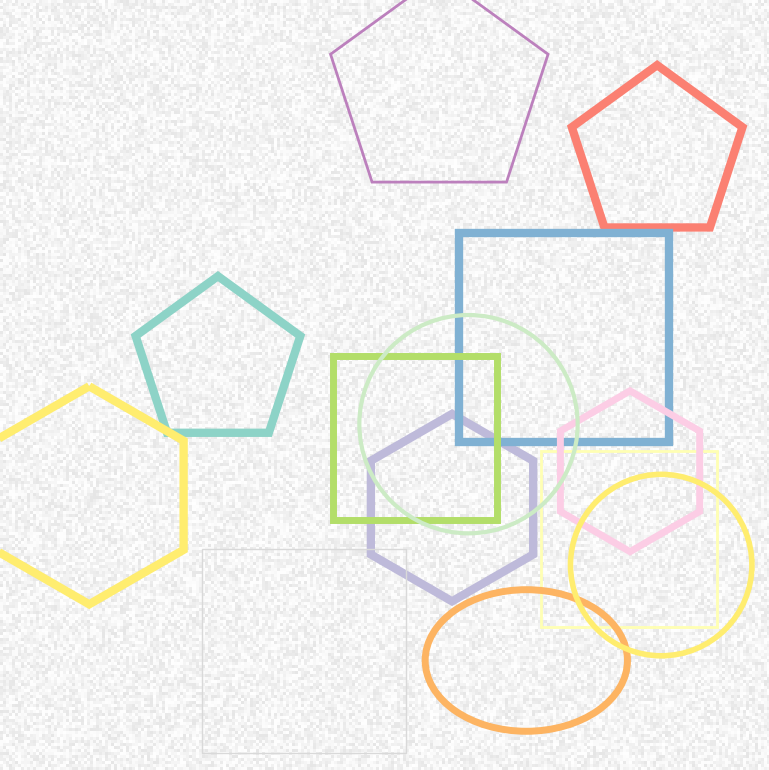[{"shape": "pentagon", "thickness": 3, "radius": 0.56, "center": [0.283, 0.529]}, {"shape": "square", "thickness": 1, "radius": 0.57, "center": [0.817, 0.3]}, {"shape": "hexagon", "thickness": 3, "radius": 0.61, "center": [0.587, 0.341]}, {"shape": "pentagon", "thickness": 3, "radius": 0.58, "center": [0.853, 0.799]}, {"shape": "square", "thickness": 3, "radius": 0.68, "center": [0.733, 0.562]}, {"shape": "oval", "thickness": 2.5, "radius": 0.66, "center": [0.684, 0.142]}, {"shape": "square", "thickness": 2.5, "radius": 0.53, "center": [0.539, 0.431]}, {"shape": "hexagon", "thickness": 2.5, "radius": 0.52, "center": [0.818, 0.388]}, {"shape": "square", "thickness": 0.5, "radius": 0.66, "center": [0.395, 0.155]}, {"shape": "pentagon", "thickness": 1, "radius": 0.74, "center": [0.571, 0.884]}, {"shape": "circle", "thickness": 1.5, "radius": 0.71, "center": [0.608, 0.449]}, {"shape": "circle", "thickness": 2, "radius": 0.59, "center": [0.859, 0.266]}, {"shape": "hexagon", "thickness": 3, "radius": 0.71, "center": [0.116, 0.357]}]